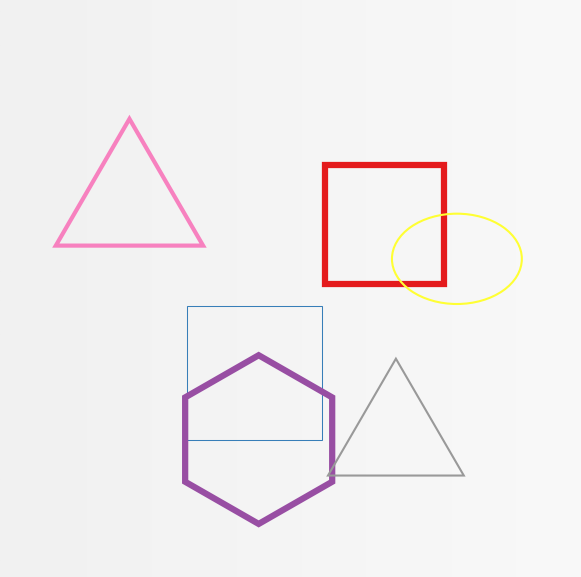[{"shape": "square", "thickness": 3, "radius": 0.51, "center": [0.661, 0.61]}, {"shape": "square", "thickness": 0.5, "radius": 0.58, "center": [0.438, 0.353]}, {"shape": "hexagon", "thickness": 3, "radius": 0.73, "center": [0.445, 0.238]}, {"shape": "oval", "thickness": 1, "radius": 0.56, "center": [0.786, 0.551]}, {"shape": "triangle", "thickness": 2, "radius": 0.73, "center": [0.223, 0.647]}, {"shape": "triangle", "thickness": 1, "radius": 0.67, "center": [0.681, 0.243]}]